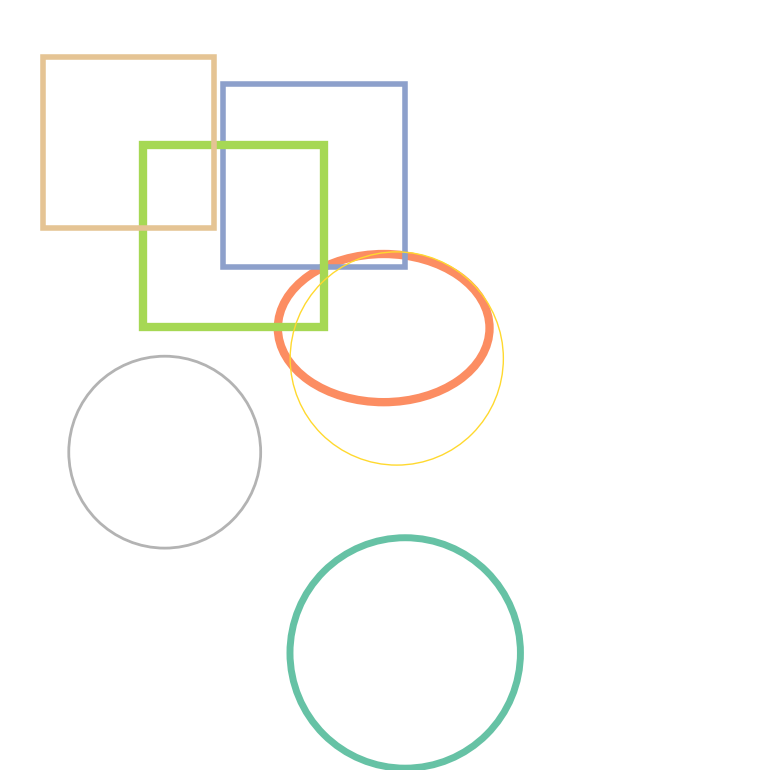[{"shape": "circle", "thickness": 2.5, "radius": 0.75, "center": [0.526, 0.152]}, {"shape": "oval", "thickness": 3, "radius": 0.69, "center": [0.498, 0.574]}, {"shape": "square", "thickness": 2, "radius": 0.59, "center": [0.408, 0.772]}, {"shape": "square", "thickness": 3, "radius": 0.59, "center": [0.303, 0.693]}, {"shape": "circle", "thickness": 0.5, "radius": 0.69, "center": [0.515, 0.534]}, {"shape": "square", "thickness": 2, "radius": 0.56, "center": [0.167, 0.815]}, {"shape": "circle", "thickness": 1, "radius": 0.62, "center": [0.214, 0.413]}]